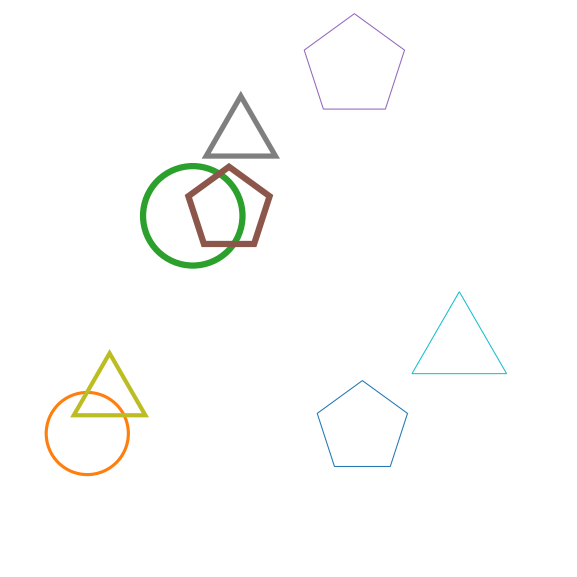[{"shape": "pentagon", "thickness": 0.5, "radius": 0.41, "center": [0.627, 0.258]}, {"shape": "circle", "thickness": 1.5, "radius": 0.36, "center": [0.151, 0.248]}, {"shape": "circle", "thickness": 3, "radius": 0.43, "center": [0.334, 0.625]}, {"shape": "pentagon", "thickness": 0.5, "radius": 0.46, "center": [0.614, 0.884]}, {"shape": "pentagon", "thickness": 3, "radius": 0.37, "center": [0.397, 0.636]}, {"shape": "triangle", "thickness": 2.5, "radius": 0.35, "center": [0.417, 0.764]}, {"shape": "triangle", "thickness": 2, "radius": 0.36, "center": [0.19, 0.316]}, {"shape": "triangle", "thickness": 0.5, "radius": 0.47, "center": [0.795, 0.399]}]